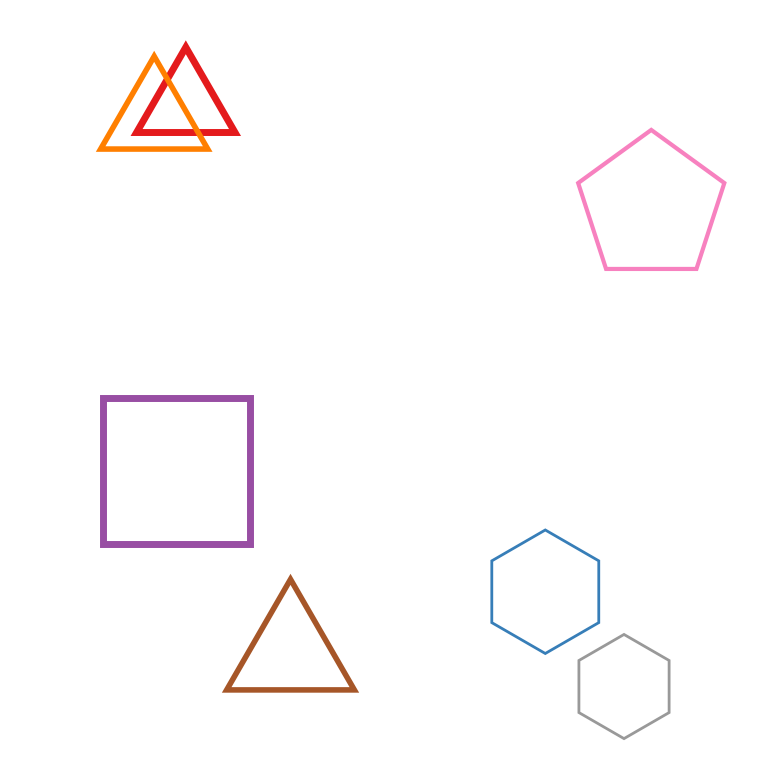[{"shape": "triangle", "thickness": 2.5, "radius": 0.37, "center": [0.241, 0.865]}, {"shape": "hexagon", "thickness": 1, "radius": 0.4, "center": [0.708, 0.232]}, {"shape": "square", "thickness": 2.5, "radius": 0.48, "center": [0.229, 0.389]}, {"shape": "triangle", "thickness": 2, "radius": 0.4, "center": [0.2, 0.847]}, {"shape": "triangle", "thickness": 2, "radius": 0.48, "center": [0.377, 0.152]}, {"shape": "pentagon", "thickness": 1.5, "radius": 0.5, "center": [0.846, 0.731]}, {"shape": "hexagon", "thickness": 1, "radius": 0.34, "center": [0.81, 0.108]}]